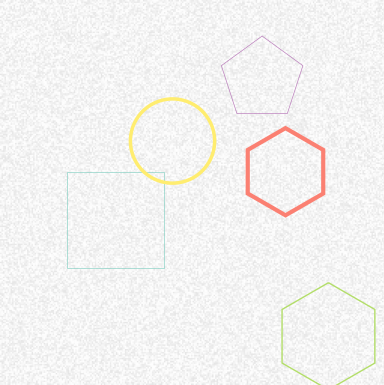[{"shape": "square", "thickness": 0.5, "radius": 0.63, "center": [0.3, 0.428]}, {"shape": "hexagon", "thickness": 3, "radius": 0.57, "center": [0.742, 0.554]}, {"shape": "hexagon", "thickness": 1, "radius": 0.7, "center": [0.853, 0.127]}, {"shape": "pentagon", "thickness": 0.5, "radius": 0.56, "center": [0.681, 0.795]}, {"shape": "circle", "thickness": 2.5, "radius": 0.55, "center": [0.448, 0.634]}]